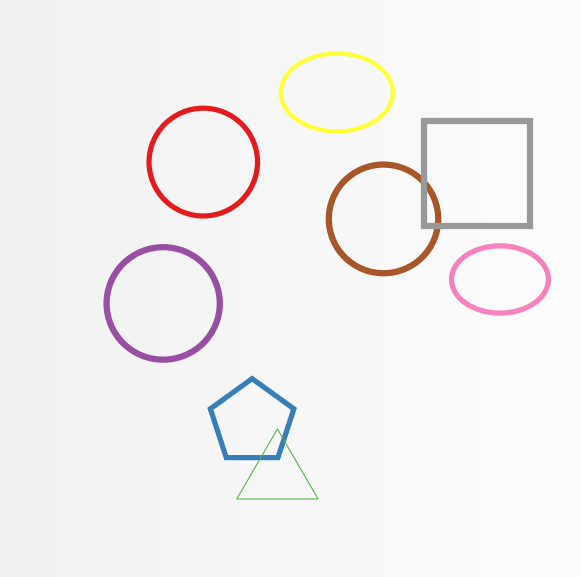[{"shape": "circle", "thickness": 2.5, "radius": 0.47, "center": [0.35, 0.718]}, {"shape": "pentagon", "thickness": 2.5, "radius": 0.38, "center": [0.434, 0.268]}, {"shape": "triangle", "thickness": 0.5, "radius": 0.4, "center": [0.477, 0.175]}, {"shape": "circle", "thickness": 3, "radius": 0.49, "center": [0.281, 0.474]}, {"shape": "oval", "thickness": 2, "radius": 0.48, "center": [0.58, 0.839]}, {"shape": "circle", "thickness": 3, "radius": 0.47, "center": [0.66, 0.62]}, {"shape": "oval", "thickness": 2.5, "radius": 0.42, "center": [0.86, 0.515]}, {"shape": "square", "thickness": 3, "radius": 0.45, "center": [0.82, 0.699]}]